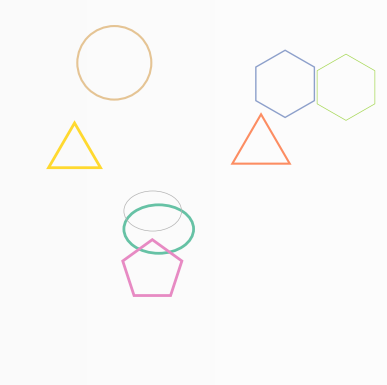[{"shape": "oval", "thickness": 2, "radius": 0.45, "center": [0.41, 0.405]}, {"shape": "triangle", "thickness": 1.5, "radius": 0.43, "center": [0.674, 0.618]}, {"shape": "hexagon", "thickness": 1, "radius": 0.44, "center": [0.736, 0.782]}, {"shape": "pentagon", "thickness": 2, "radius": 0.4, "center": [0.393, 0.297]}, {"shape": "hexagon", "thickness": 0.5, "radius": 0.43, "center": [0.893, 0.773]}, {"shape": "triangle", "thickness": 2, "radius": 0.39, "center": [0.192, 0.603]}, {"shape": "circle", "thickness": 1.5, "radius": 0.48, "center": [0.295, 0.837]}, {"shape": "oval", "thickness": 0.5, "radius": 0.37, "center": [0.394, 0.452]}]